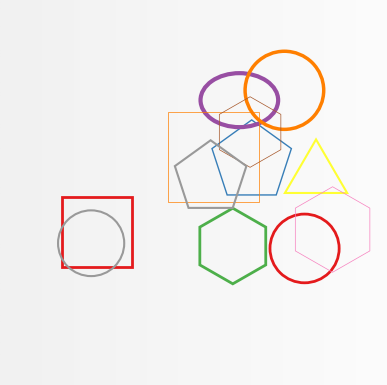[{"shape": "circle", "thickness": 2, "radius": 0.45, "center": [0.786, 0.355]}, {"shape": "square", "thickness": 2, "radius": 0.45, "center": [0.249, 0.398]}, {"shape": "pentagon", "thickness": 1, "radius": 0.54, "center": [0.65, 0.581]}, {"shape": "hexagon", "thickness": 2, "radius": 0.49, "center": [0.601, 0.361]}, {"shape": "oval", "thickness": 3, "radius": 0.5, "center": [0.618, 0.74]}, {"shape": "circle", "thickness": 2.5, "radius": 0.51, "center": [0.734, 0.765]}, {"shape": "square", "thickness": 0.5, "radius": 0.59, "center": [0.55, 0.592]}, {"shape": "triangle", "thickness": 1.5, "radius": 0.46, "center": [0.816, 0.545]}, {"shape": "hexagon", "thickness": 0.5, "radius": 0.46, "center": [0.645, 0.657]}, {"shape": "hexagon", "thickness": 0.5, "radius": 0.56, "center": [0.858, 0.404]}, {"shape": "pentagon", "thickness": 1.5, "radius": 0.49, "center": [0.544, 0.539]}, {"shape": "circle", "thickness": 1.5, "radius": 0.43, "center": [0.235, 0.368]}]